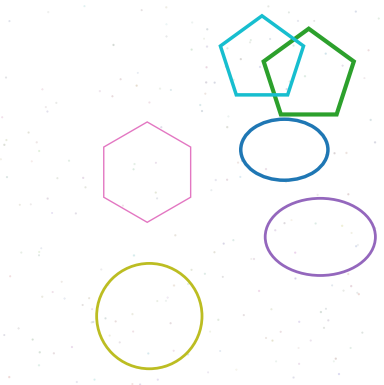[{"shape": "oval", "thickness": 2.5, "radius": 0.57, "center": [0.739, 0.611]}, {"shape": "pentagon", "thickness": 3, "radius": 0.62, "center": [0.802, 0.802]}, {"shape": "oval", "thickness": 2, "radius": 0.72, "center": [0.832, 0.385]}, {"shape": "hexagon", "thickness": 1, "radius": 0.65, "center": [0.382, 0.553]}, {"shape": "circle", "thickness": 2, "radius": 0.68, "center": [0.388, 0.179]}, {"shape": "pentagon", "thickness": 2.5, "radius": 0.57, "center": [0.68, 0.845]}]